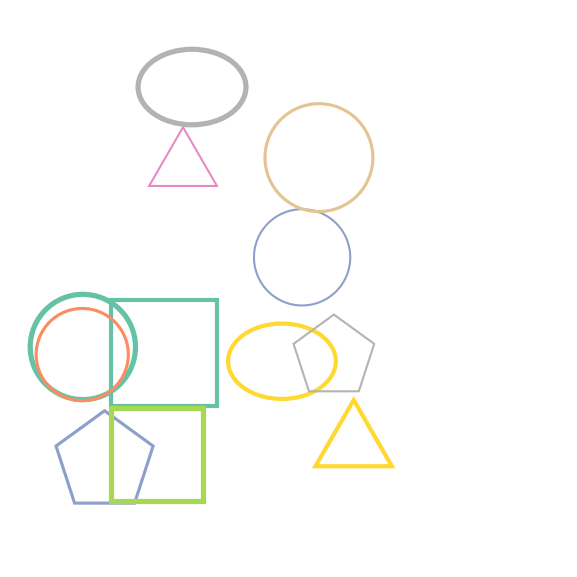[{"shape": "circle", "thickness": 2.5, "radius": 0.46, "center": [0.143, 0.398]}, {"shape": "square", "thickness": 2, "radius": 0.46, "center": [0.283, 0.389]}, {"shape": "circle", "thickness": 1.5, "radius": 0.4, "center": [0.142, 0.385]}, {"shape": "circle", "thickness": 1, "radius": 0.42, "center": [0.523, 0.554]}, {"shape": "pentagon", "thickness": 1.5, "radius": 0.44, "center": [0.181, 0.199]}, {"shape": "triangle", "thickness": 1, "radius": 0.34, "center": [0.317, 0.711]}, {"shape": "square", "thickness": 2.5, "radius": 0.4, "center": [0.272, 0.212]}, {"shape": "oval", "thickness": 2, "radius": 0.47, "center": [0.488, 0.374]}, {"shape": "triangle", "thickness": 2, "radius": 0.38, "center": [0.612, 0.23]}, {"shape": "circle", "thickness": 1.5, "radius": 0.47, "center": [0.552, 0.726]}, {"shape": "pentagon", "thickness": 1, "radius": 0.37, "center": [0.578, 0.381]}, {"shape": "oval", "thickness": 2.5, "radius": 0.47, "center": [0.332, 0.848]}]